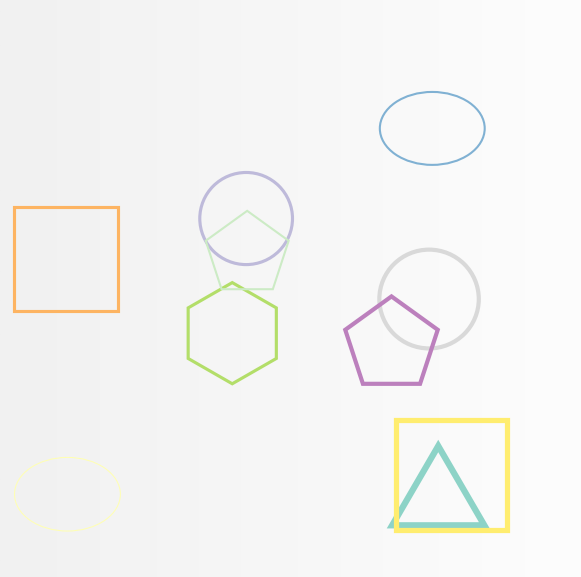[{"shape": "triangle", "thickness": 3, "radius": 0.46, "center": [0.754, 0.135]}, {"shape": "oval", "thickness": 0.5, "radius": 0.46, "center": [0.116, 0.143]}, {"shape": "circle", "thickness": 1.5, "radius": 0.4, "center": [0.423, 0.621]}, {"shape": "oval", "thickness": 1, "radius": 0.45, "center": [0.744, 0.777]}, {"shape": "square", "thickness": 1.5, "radius": 0.45, "center": [0.113, 0.551]}, {"shape": "hexagon", "thickness": 1.5, "radius": 0.44, "center": [0.4, 0.422]}, {"shape": "circle", "thickness": 2, "radius": 0.43, "center": [0.738, 0.481]}, {"shape": "pentagon", "thickness": 2, "radius": 0.42, "center": [0.674, 0.402]}, {"shape": "pentagon", "thickness": 1, "radius": 0.38, "center": [0.425, 0.559]}, {"shape": "square", "thickness": 2.5, "radius": 0.48, "center": [0.777, 0.177]}]